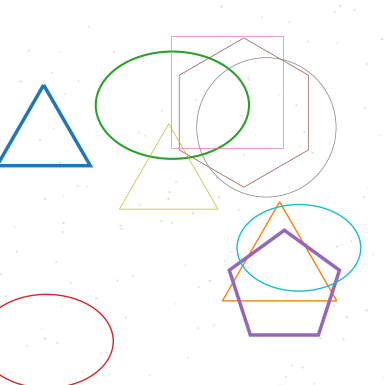[{"shape": "triangle", "thickness": 2.5, "radius": 0.7, "center": [0.113, 0.64]}, {"shape": "triangle", "thickness": 1, "radius": 0.86, "center": [0.726, 0.304]}, {"shape": "oval", "thickness": 1.5, "radius": 1.0, "center": [0.448, 0.727]}, {"shape": "oval", "thickness": 1, "radius": 0.87, "center": [0.12, 0.114]}, {"shape": "pentagon", "thickness": 2.5, "radius": 0.75, "center": [0.739, 0.252]}, {"shape": "hexagon", "thickness": 0.5, "radius": 0.97, "center": [0.633, 0.708]}, {"shape": "square", "thickness": 0.5, "radius": 0.73, "center": [0.591, 0.761]}, {"shape": "circle", "thickness": 0.5, "radius": 0.91, "center": [0.692, 0.669]}, {"shape": "triangle", "thickness": 0.5, "radius": 0.74, "center": [0.438, 0.531]}, {"shape": "oval", "thickness": 1, "radius": 0.8, "center": [0.776, 0.356]}]